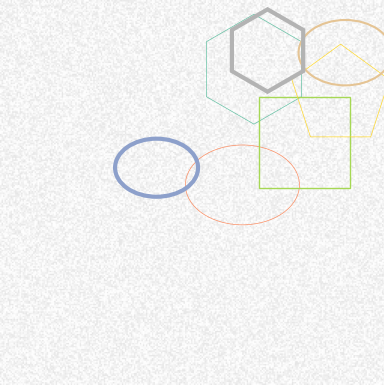[{"shape": "hexagon", "thickness": 0.5, "radius": 0.71, "center": [0.66, 0.82]}, {"shape": "oval", "thickness": 0.5, "radius": 0.74, "center": [0.63, 0.52]}, {"shape": "oval", "thickness": 3, "radius": 0.54, "center": [0.407, 0.564]}, {"shape": "square", "thickness": 1, "radius": 0.59, "center": [0.791, 0.629]}, {"shape": "pentagon", "thickness": 0.5, "radius": 0.67, "center": [0.885, 0.752]}, {"shape": "oval", "thickness": 1.5, "radius": 0.61, "center": [0.897, 0.863]}, {"shape": "hexagon", "thickness": 3, "radius": 0.53, "center": [0.695, 0.869]}]